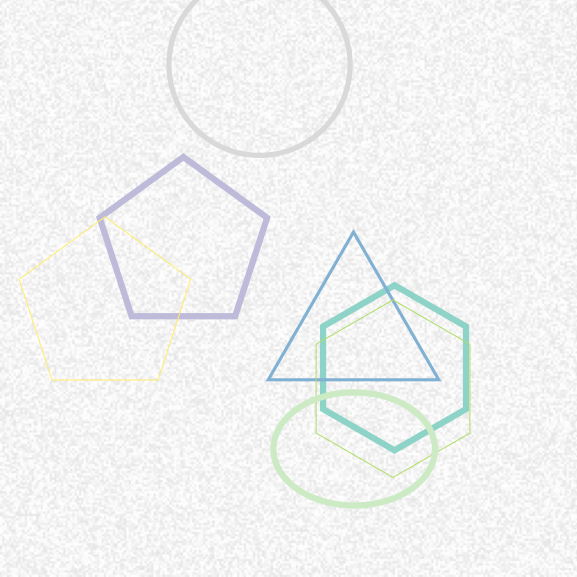[{"shape": "hexagon", "thickness": 3, "radius": 0.71, "center": [0.683, 0.362]}, {"shape": "pentagon", "thickness": 3, "radius": 0.76, "center": [0.318, 0.575]}, {"shape": "triangle", "thickness": 1.5, "radius": 0.85, "center": [0.612, 0.427]}, {"shape": "hexagon", "thickness": 0.5, "radius": 0.77, "center": [0.681, 0.326]}, {"shape": "circle", "thickness": 2.5, "radius": 0.78, "center": [0.449, 0.887]}, {"shape": "oval", "thickness": 3, "radius": 0.7, "center": [0.613, 0.222]}, {"shape": "pentagon", "thickness": 0.5, "radius": 0.78, "center": [0.182, 0.467]}]